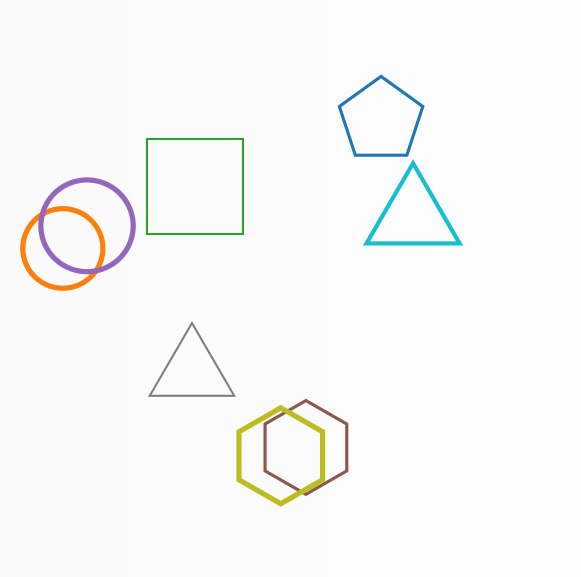[{"shape": "pentagon", "thickness": 1.5, "radius": 0.38, "center": [0.656, 0.791]}, {"shape": "circle", "thickness": 2.5, "radius": 0.34, "center": [0.108, 0.569]}, {"shape": "square", "thickness": 1, "radius": 0.41, "center": [0.335, 0.676]}, {"shape": "circle", "thickness": 2.5, "radius": 0.4, "center": [0.15, 0.608]}, {"shape": "hexagon", "thickness": 1.5, "radius": 0.41, "center": [0.526, 0.224]}, {"shape": "triangle", "thickness": 1, "radius": 0.42, "center": [0.33, 0.356]}, {"shape": "hexagon", "thickness": 2.5, "radius": 0.42, "center": [0.483, 0.21]}, {"shape": "triangle", "thickness": 2, "radius": 0.46, "center": [0.711, 0.624]}]